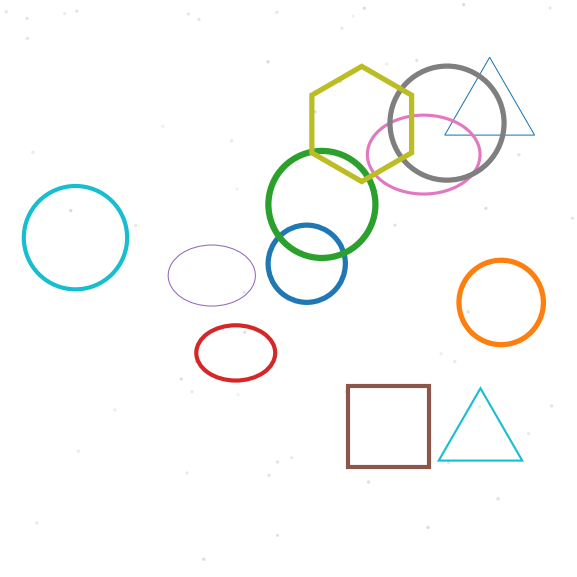[{"shape": "circle", "thickness": 2.5, "radius": 0.33, "center": [0.531, 0.542]}, {"shape": "triangle", "thickness": 0.5, "radius": 0.45, "center": [0.848, 0.81]}, {"shape": "circle", "thickness": 2.5, "radius": 0.37, "center": [0.868, 0.475]}, {"shape": "circle", "thickness": 3, "radius": 0.46, "center": [0.557, 0.645]}, {"shape": "oval", "thickness": 2, "radius": 0.34, "center": [0.408, 0.388]}, {"shape": "oval", "thickness": 0.5, "radius": 0.38, "center": [0.367, 0.522]}, {"shape": "square", "thickness": 2, "radius": 0.35, "center": [0.673, 0.26]}, {"shape": "oval", "thickness": 1.5, "radius": 0.49, "center": [0.734, 0.731]}, {"shape": "circle", "thickness": 2.5, "radius": 0.49, "center": [0.774, 0.786]}, {"shape": "hexagon", "thickness": 2.5, "radius": 0.5, "center": [0.626, 0.784]}, {"shape": "circle", "thickness": 2, "radius": 0.45, "center": [0.131, 0.588]}, {"shape": "triangle", "thickness": 1, "radius": 0.42, "center": [0.832, 0.243]}]